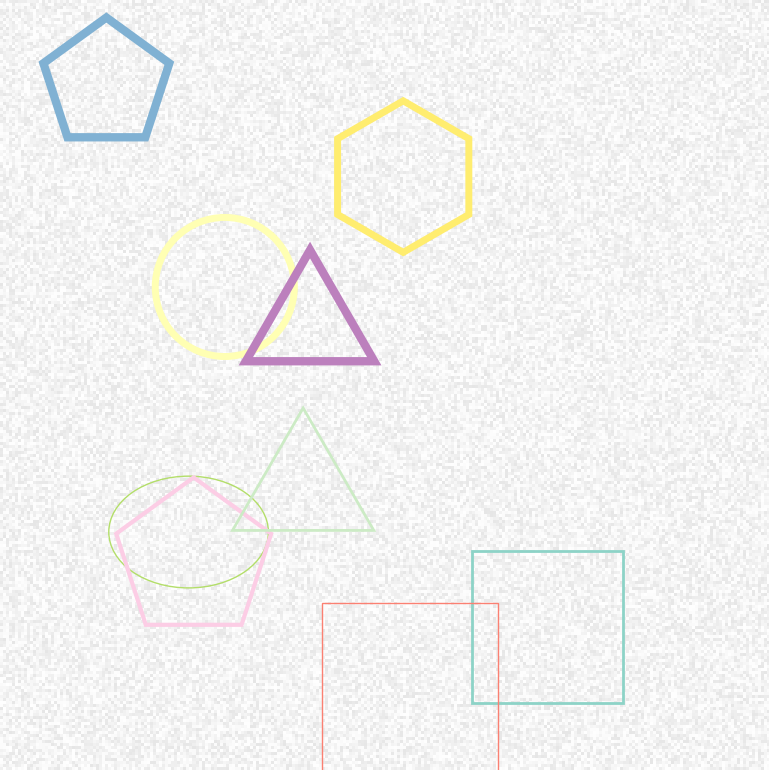[{"shape": "square", "thickness": 1, "radius": 0.49, "center": [0.711, 0.186]}, {"shape": "circle", "thickness": 2.5, "radius": 0.45, "center": [0.292, 0.627]}, {"shape": "square", "thickness": 0.5, "radius": 0.57, "center": [0.532, 0.102]}, {"shape": "pentagon", "thickness": 3, "radius": 0.43, "center": [0.138, 0.891]}, {"shape": "oval", "thickness": 0.5, "radius": 0.52, "center": [0.245, 0.309]}, {"shape": "pentagon", "thickness": 1.5, "radius": 0.53, "center": [0.252, 0.274]}, {"shape": "triangle", "thickness": 3, "radius": 0.48, "center": [0.403, 0.579]}, {"shape": "triangle", "thickness": 1, "radius": 0.53, "center": [0.394, 0.364]}, {"shape": "hexagon", "thickness": 2.5, "radius": 0.49, "center": [0.524, 0.771]}]